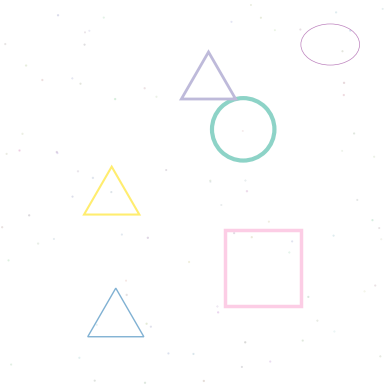[{"shape": "circle", "thickness": 3, "radius": 0.41, "center": [0.632, 0.664]}, {"shape": "triangle", "thickness": 2, "radius": 0.41, "center": [0.542, 0.784]}, {"shape": "triangle", "thickness": 1, "radius": 0.42, "center": [0.301, 0.167]}, {"shape": "square", "thickness": 2.5, "radius": 0.49, "center": [0.683, 0.305]}, {"shape": "oval", "thickness": 0.5, "radius": 0.38, "center": [0.858, 0.884]}, {"shape": "triangle", "thickness": 1.5, "radius": 0.41, "center": [0.29, 0.484]}]